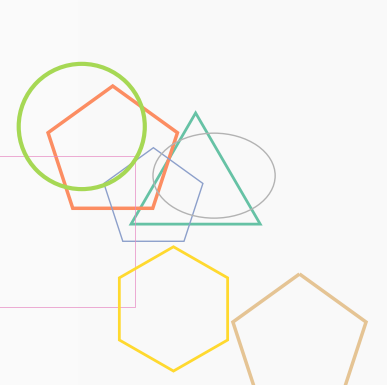[{"shape": "triangle", "thickness": 2, "radius": 0.96, "center": [0.505, 0.514]}, {"shape": "pentagon", "thickness": 2.5, "radius": 0.88, "center": [0.291, 0.601]}, {"shape": "pentagon", "thickness": 1, "radius": 0.67, "center": [0.396, 0.482]}, {"shape": "square", "thickness": 0.5, "radius": 0.98, "center": [0.153, 0.399]}, {"shape": "circle", "thickness": 3, "radius": 0.81, "center": [0.211, 0.671]}, {"shape": "hexagon", "thickness": 2, "radius": 0.81, "center": [0.448, 0.198]}, {"shape": "pentagon", "thickness": 2.5, "radius": 0.9, "center": [0.773, 0.108]}, {"shape": "oval", "thickness": 1, "radius": 0.79, "center": [0.552, 0.544]}]